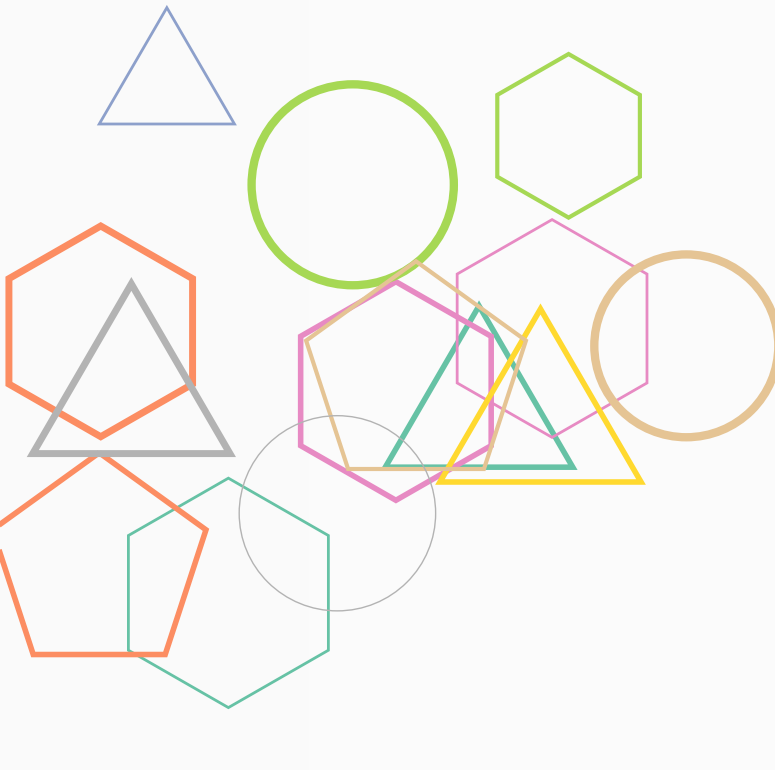[{"shape": "hexagon", "thickness": 1, "radius": 0.74, "center": [0.295, 0.23]}, {"shape": "triangle", "thickness": 2, "radius": 0.7, "center": [0.618, 0.463]}, {"shape": "pentagon", "thickness": 2, "radius": 0.72, "center": [0.128, 0.267]}, {"shape": "hexagon", "thickness": 2.5, "radius": 0.68, "center": [0.13, 0.57]}, {"shape": "triangle", "thickness": 1, "radius": 0.5, "center": [0.215, 0.889]}, {"shape": "hexagon", "thickness": 1, "radius": 0.71, "center": [0.712, 0.573]}, {"shape": "hexagon", "thickness": 2, "radius": 0.71, "center": [0.511, 0.492]}, {"shape": "hexagon", "thickness": 1.5, "radius": 0.53, "center": [0.734, 0.824]}, {"shape": "circle", "thickness": 3, "radius": 0.65, "center": [0.455, 0.76]}, {"shape": "triangle", "thickness": 2, "radius": 0.75, "center": [0.697, 0.449]}, {"shape": "pentagon", "thickness": 1.5, "radius": 0.75, "center": [0.537, 0.512]}, {"shape": "circle", "thickness": 3, "radius": 0.59, "center": [0.886, 0.551]}, {"shape": "triangle", "thickness": 2.5, "radius": 0.73, "center": [0.169, 0.484]}, {"shape": "circle", "thickness": 0.5, "radius": 0.63, "center": [0.435, 0.333]}]